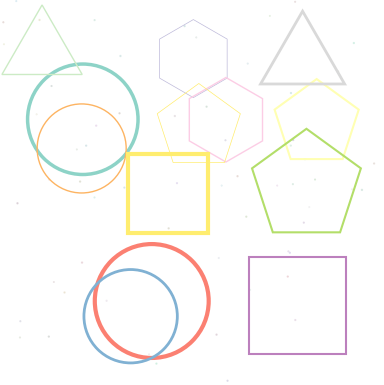[{"shape": "circle", "thickness": 2.5, "radius": 0.72, "center": [0.215, 0.69]}, {"shape": "pentagon", "thickness": 1.5, "radius": 0.57, "center": [0.822, 0.68]}, {"shape": "hexagon", "thickness": 0.5, "radius": 0.51, "center": [0.502, 0.848]}, {"shape": "circle", "thickness": 3, "radius": 0.74, "center": [0.394, 0.218]}, {"shape": "circle", "thickness": 2, "radius": 0.61, "center": [0.339, 0.179]}, {"shape": "circle", "thickness": 1, "radius": 0.58, "center": [0.212, 0.614]}, {"shape": "pentagon", "thickness": 1.5, "radius": 0.74, "center": [0.796, 0.517]}, {"shape": "hexagon", "thickness": 1, "radius": 0.55, "center": [0.587, 0.689]}, {"shape": "triangle", "thickness": 2, "radius": 0.63, "center": [0.786, 0.845]}, {"shape": "square", "thickness": 1.5, "radius": 0.63, "center": [0.772, 0.206]}, {"shape": "triangle", "thickness": 1, "radius": 0.6, "center": [0.109, 0.867]}, {"shape": "pentagon", "thickness": 0.5, "radius": 0.57, "center": [0.516, 0.67]}, {"shape": "square", "thickness": 3, "radius": 0.52, "center": [0.436, 0.498]}]